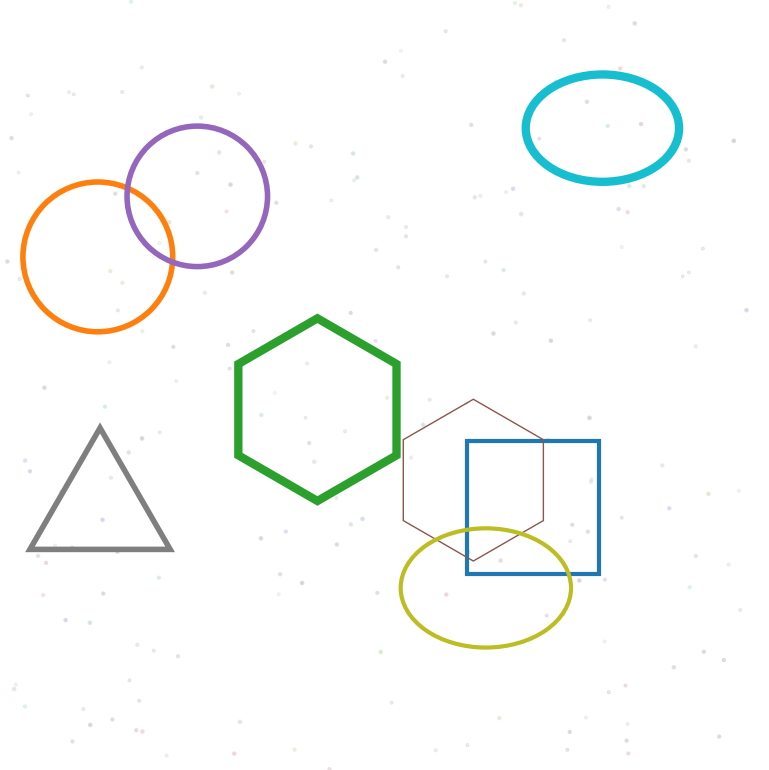[{"shape": "square", "thickness": 1.5, "radius": 0.43, "center": [0.692, 0.341]}, {"shape": "circle", "thickness": 2, "radius": 0.49, "center": [0.127, 0.666]}, {"shape": "hexagon", "thickness": 3, "radius": 0.59, "center": [0.412, 0.468]}, {"shape": "circle", "thickness": 2, "radius": 0.46, "center": [0.256, 0.745]}, {"shape": "hexagon", "thickness": 0.5, "radius": 0.53, "center": [0.615, 0.376]}, {"shape": "triangle", "thickness": 2, "radius": 0.53, "center": [0.13, 0.339]}, {"shape": "oval", "thickness": 1.5, "radius": 0.55, "center": [0.631, 0.236]}, {"shape": "oval", "thickness": 3, "radius": 0.5, "center": [0.782, 0.834]}]